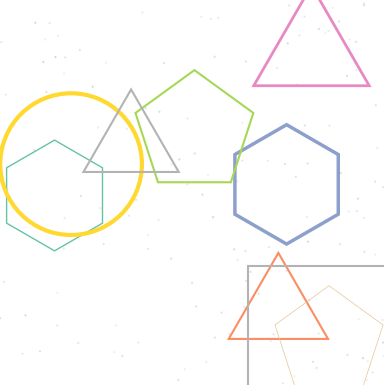[{"shape": "hexagon", "thickness": 1, "radius": 0.72, "center": [0.142, 0.492]}, {"shape": "triangle", "thickness": 1.5, "radius": 0.74, "center": [0.723, 0.194]}, {"shape": "hexagon", "thickness": 2.5, "radius": 0.78, "center": [0.744, 0.521]}, {"shape": "triangle", "thickness": 2, "radius": 0.87, "center": [0.809, 0.864]}, {"shape": "pentagon", "thickness": 1.5, "radius": 0.8, "center": [0.505, 0.657]}, {"shape": "circle", "thickness": 3, "radius": 0.92, "center": [0.185, 0.574]}, {"shape": "pentagon", "thickness": 0.5, "radius": 0.74, "center": [0.855, 0.11]}, {"shape": "square", "thickness": 1.5, "radius": 0.93, "center": [0.831, 0.122]}, {"shape": "triangle", "thickness": 1.5, "radius": 0.71, "center": [0.34, 0.625]}]